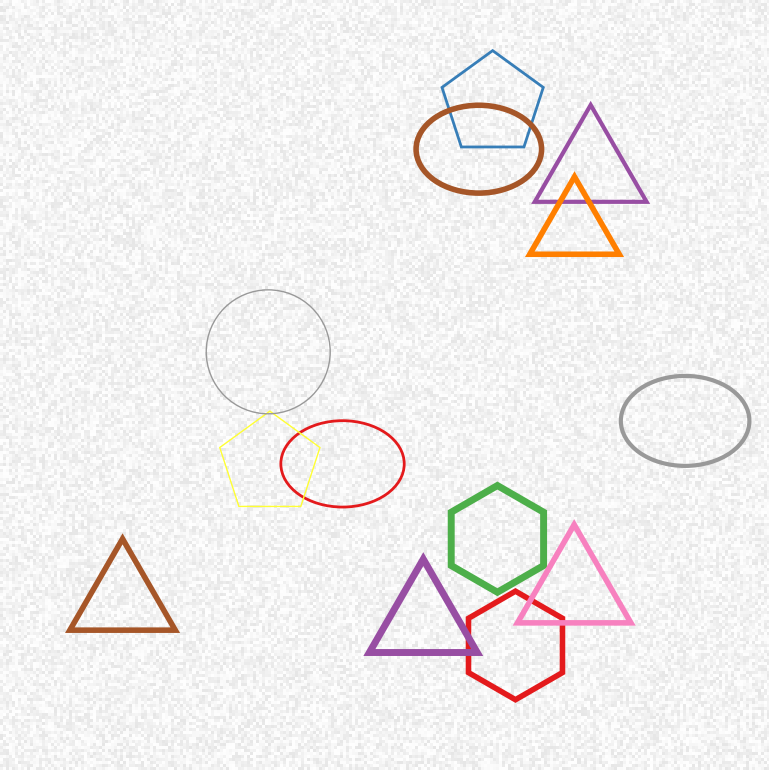[{"shape": "oval", "thickness": 1, "radius": 0.4, "center": [0.445, 0.398]}, {"shape": "hexagon", "thickness": 2, "radius": 0.35, "center": [0.669, 0.162]}, {"shape": "pentagon", "thickness": 1, "radius": 0.35, "center": [0.64, 0.865]}, {"shape": "hexagon", "thickness": 2.5, "radius": 0.35, "center": [0.646, 0.3]}, {"shape": "triangle", "thickness": 1.5, "radius": 0.42, "center": [0.767, 0.78]}, {"shape": "triangle", "thickness": 2.5, "radius": 0.4, "center": [0.55, 0.193]}, {"shape": "triangle", "thickness": 2, "radius": 0.34, "center": [0.746, 0.703]}, {"shape": "pentagon", "thickness": 0.5, "radius": 0.34, "center": [0.35, 0.398]}, {"shape": "oval", "thickness": 2, "radius": 0.41, "center": [0.622, 0.806]}, {"shape": "triangle", "thickness": 2, "radius": 0.4, "center": [0.159, 0.221]}, {"shape": "triangle", "thickness": 2, "radius": 0.43, "center": [0.746, 0.234]}, {"shape": "oval", "thickness": 1.5, "radius": 0.42, "center": [0.89, 0.453]}, {"shape": "circle", "thickness": 0.5, "radius": 0.4, "center": [0.348, 0.543]}]